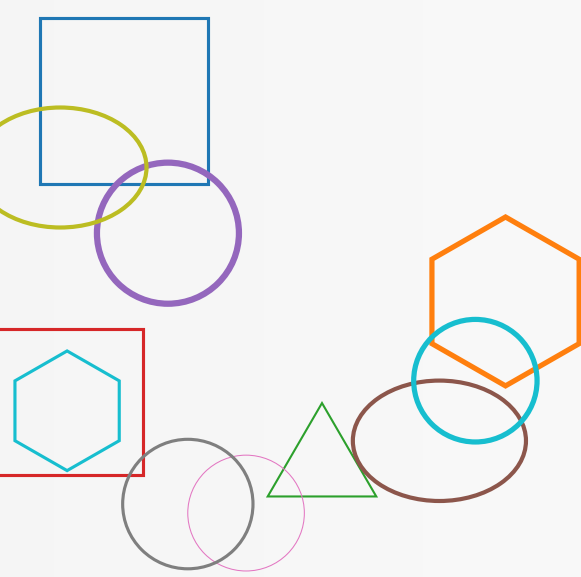[{"shape": "square", "thickness": 1.5, "radius": 0.72, "center": [0.214, 0.824]}, {"shape": "hexagon", "thickness": 2.5, "radius": 0.73, "center": [0.87, 0.477]}, {"shape": "triangle", "thickness": 1, "radius": 0.54, "center": [0.554, 0.193]}, {"shape": "square", "thickness": 1.5, "radius": 0.63, "center": [0.12, 0.303]}, {"shape": "circle", "thickness": 3, "radius": 0.61, "center": [0.289, 0.595]}, {"shape": "oval", "thickness": 2, "radius": 0.74, "center": [0.756, 0.236]}, {"shape": "circle", "thickness": 0.5, "radius": 0.5, "center": [0.423, 0.111]}, {"shape": "circle", "thickness": 1.5, "radius": 0.56, "center": [0.323, 0.126]}, {"shape": "oval", "thickness": 2, "radius": 0.74, "center": [0.104, 0.709]}, {"shape": "circle", "thickness": 2.5, "radius": 0.53, "center": [0.818, 0.34]}, {"shape": "hexagon", "thickness": 1.5, "radius": 0.52, "center": [0.115, 0.288]}]